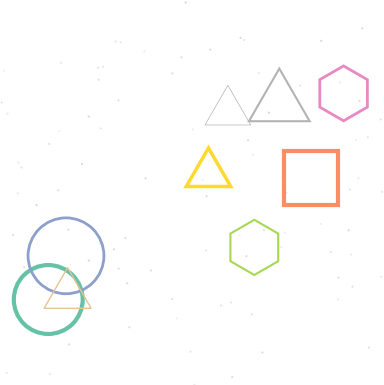[{"shape": "circle", "thickness": 3, "radius": 0.45, "center": [0.125, 0.222]}, {"shape": "square", "thickness": 3, "radius": 0.35, "center": [0.808, 0.538]}, {"shape": "circle", "thickness": 2, "radius": 0.49, "center": [0.171, 0.336]}, {"shape": "hexagon", "thickness": 2, "radius": 0.36, "center": [0.892, 0.757]}, {"shape": "hexagon", "thickness": 1.5, "radius": 0.36, "center": [0.661, 0.357]}, {"shape": "triangle", "thickness": 2.5, "radius": 0.33, "center": [0.542, 0.549]}, {"shape": "triangle", "thickness": 1, "radius": 0.35, "center": [0.176, 0.234]}, {"shape": "triangle", "thickness": 1.5, "radius": 0.46, "center": [0.725, 0.731]}, {"shape": "triangle", "thickness": 0.5, "radius": 0.34, "center": [0.592, 0.71]}]